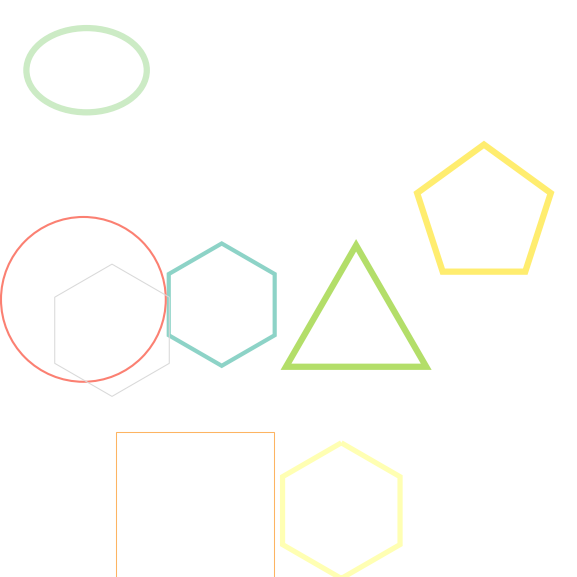[{"shape": "hexagon", "thickness": 2, "radius": 0.53, "center": [0.384, 0.472]}, {"shape": "hexagon", "thickness": 2.5, "radius": 0.59, "center": [0.591, 0.115]}, {"shape": "circle", "thickness": 1, "radius": 0.71, "center": [0.144, 0.481]}, {"shape": "square", "thickness": 0.5, "radius": 0.68, "center": [0.337, 0.114]}, {"shape": "triangle", "thickness": 3, "radius": 0.7, "center": [0.617, 0.434]}, {"shape": "hexagon", "thickness": 0.5, "radius": 0.57, "center": [0.194, 0.427]}, {"shape": "oval", "thickness": 3, "radius": 0.52, "center": [0.15, 0.878]}, {"shape": "pentagon", "thickness": 3, "radius": 0.61, "center": [0.838, 0.627]}]